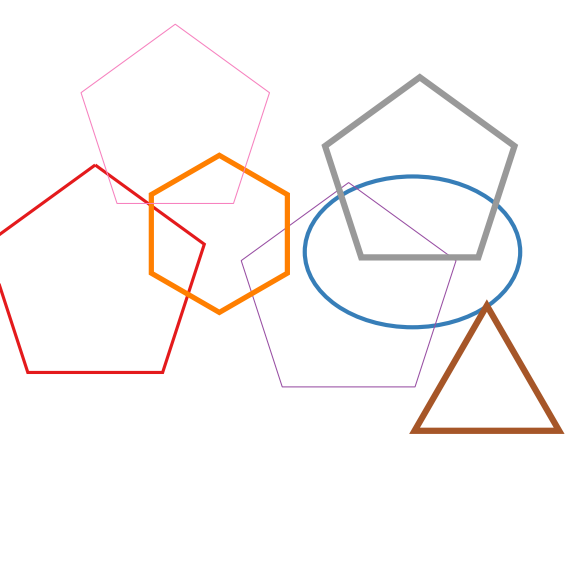[{"shape": "pentagon", "thickness": 1.5, "radius": 0.99, "center": [0.165, 0.515]}, {"shape": "oval", "thickness": 2, "radius": 0.93, "center": [0.714, 0.563]}, {"shape": "pentagon", "thickness": 0.5, "radius": 0.98, "center": [0.604, 0.487]}, {"shape": "hexagon", "thickness": 2.5, "radius": 0.68, "center": [0.38, 0.594]}, {"shape": "triangle", "thickness": 3, "radius": 0.72, "center": [0.843, 0.325]}, {"shape": "pentagon", "thickness": 0.5, "radius": 0.86, "center": [0.303, 0.786]}, {"shape": "pentagon", "thickness": 3, "radius": 0.86, "center": [0.727, 0.693]}]